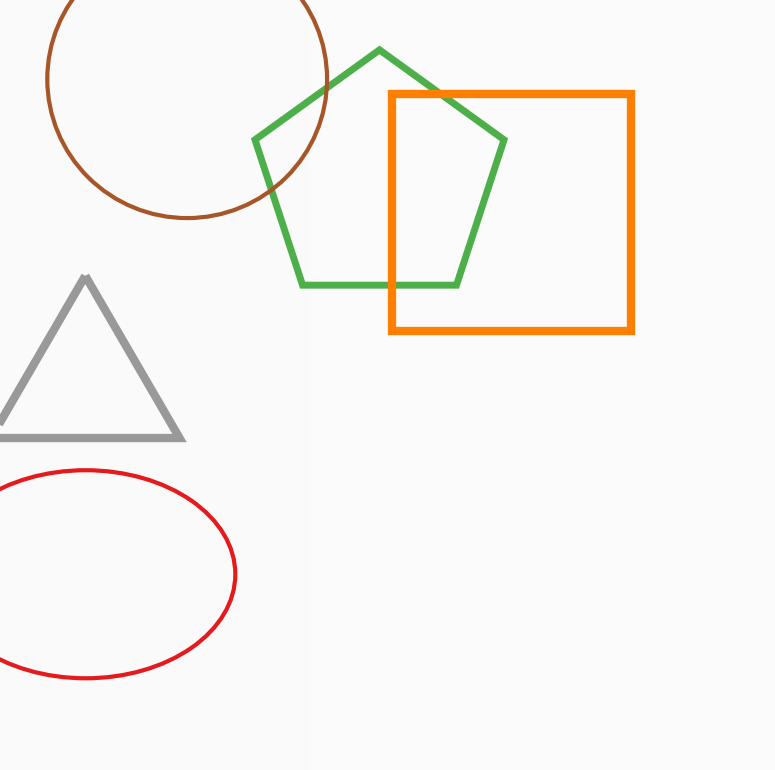[{"shape": "oval", "thickness": 1.5, "radius": 0.97, "center": [0.111, 0.254]}, {"shape": "pentagon", "thickness": 2.5, "radius": 0.84, "center": [0.49, 0.766]}, {"shape": "square", "thickness": 3, "radius": 0.77, "center": [0.66, 0.724]}, {"shape": "circle", "thickness": 1.5, "radius": 0.9, "center": [0.242, 0.897]}, {"shape": "triangle", "thickness": 3, "radius": 0.7, "center": [0.11, 0.501]}]